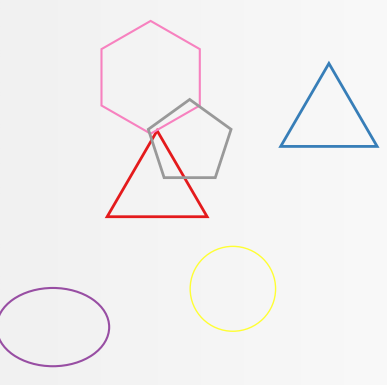[{"shape": "triangle", "thickness": 2, "radius": 0.74, "center": [0.406, 0.512]}, {"shape": "triangle", "thickness": 2, "radius": 0.72, "center": [0.849, 0.692]}, {"shape": "oval", "thickness": 1.5, "radius": 0.73, "center": [0.137, 0.15]}, {"shape": "circle", "thickness": 1, "radius": 0.55, "center": [0.601, 0.25]}, {"shape": "hexagon", "thickness": 1.5, "radius": 0.73, "center": [0.389, 0.799]}, {"shape": "pentagon", "thickness": 2, "radius": 0.56, "center": [0.49, 0.629]}]